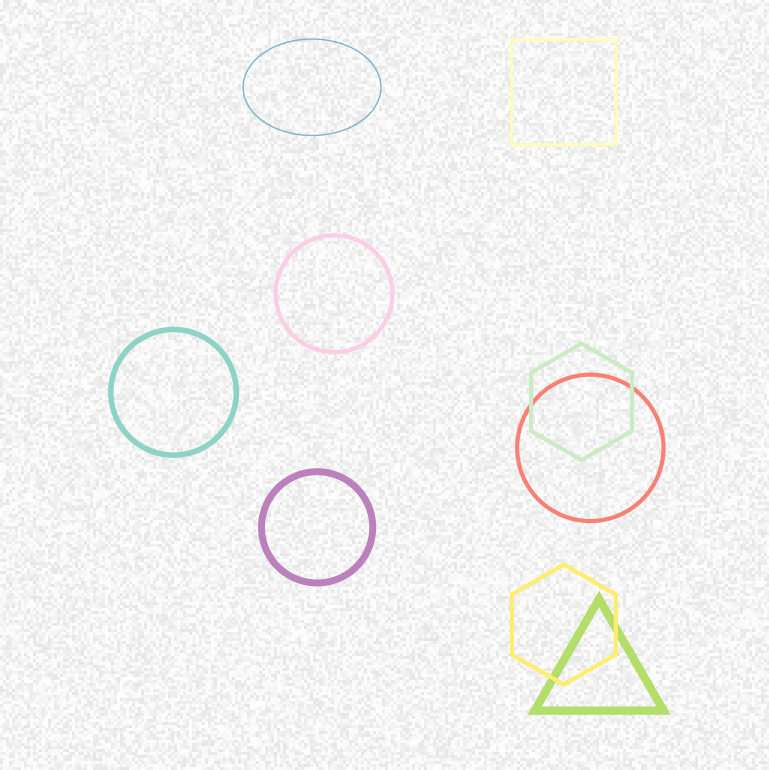[{"shape": "circle", "thickness": 2, "radius": 0.41, "center": [0.225, 0.49]}, {"shape": "square", "thickness": 1, "radius": 0.34, "center": [0.732, 0.881]}, {"shape": "circle", "thickness": 1.5, "radius": 0.48, "center": [0.767, 0.418]}, {"shape": "oval", "thickness": 0.5, "radius": 0.45, "center": [0.405, 0.887]}, {"shape": "triangle", "thickness": 3, "radius": 0.48, "center": [0.778, 0.125]}, {"shape": "circle", "thickness": 1.5, "radius": 0.38, "center": [0.434, 0.619]}, {"shape": "circle", "thickness": 2.5, "radius": 0.36, "center": [0.412, 0.315]}, {"shape": "hexagon", "thickness": 1.5, "radius": 0.38, "center": [0.755, 0.478]}, {"shape": "hexagon", "thickness": 1.5, "radius": 0.39, "center": [0.732, 0.189]}]